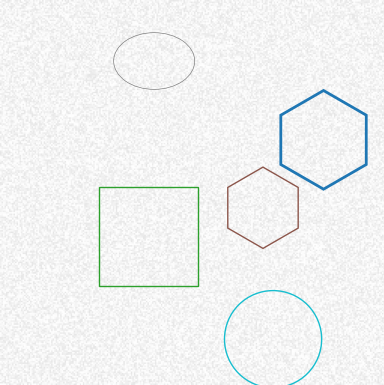[{"shape": "hexagon", "thickness": 2, "radius": 0.64, "center": [0.84, 0.637]}, {"shape": "square", "thickness": 1, "radius": 0.64, "center": [0.385, 0.386]}, {"shape": "hexagon", "thickness": 1, "radius": 0.53, "center": [0.683, 0.46]}, {"shape": "oval", "thickness": 0.5, "radius": 0.53, "center": [0.4, 0.842]}, {"shape": "circle", "thickness": 1, "radius": 0.63, "center": [0.709, 0.119]}]